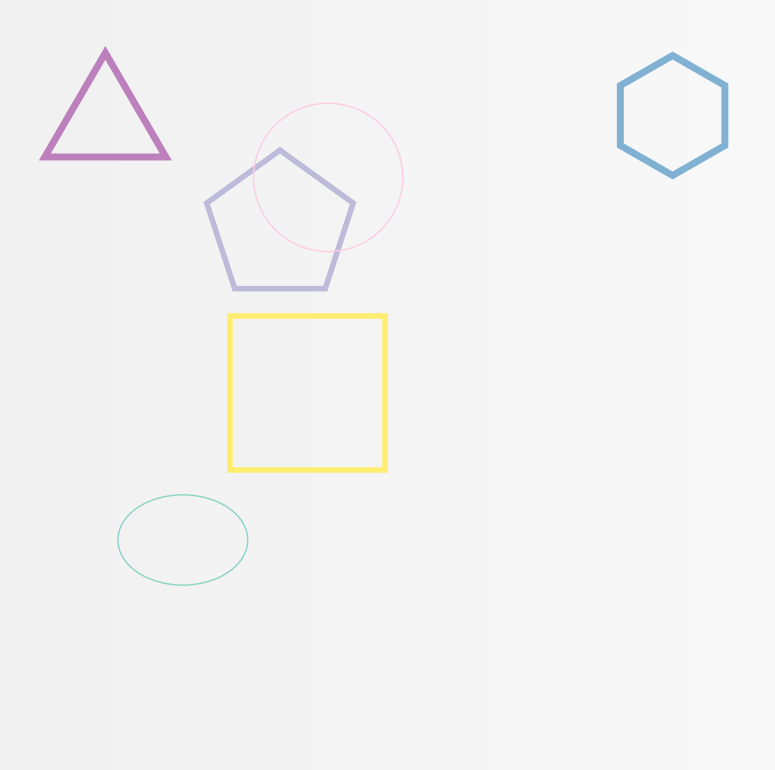[{"shape": "oval", "thickness": 0.5, "radius": 0.42, "center": [0.236, 0.299]}, {"shape": "pentagon", "thickness": 2, "radius": 0.5, "center": [0.361, 0.706]}, {"shape": "hexagon", "thickness": 2.5, "radius": 0.39, "center": [0.868, 0.85]}, {"shape": "circle", "thickness": 0.5, "radius": 0.48, "center": [0.423, 0.77]}, {"shape": "triangle", "thickness": 2.5, "radius": 0.45, "center": [0.136, 0.841]}, {"shape": "square", "thickness": 2, "radius": 0.5, "center": [0.397, 0.489]}]